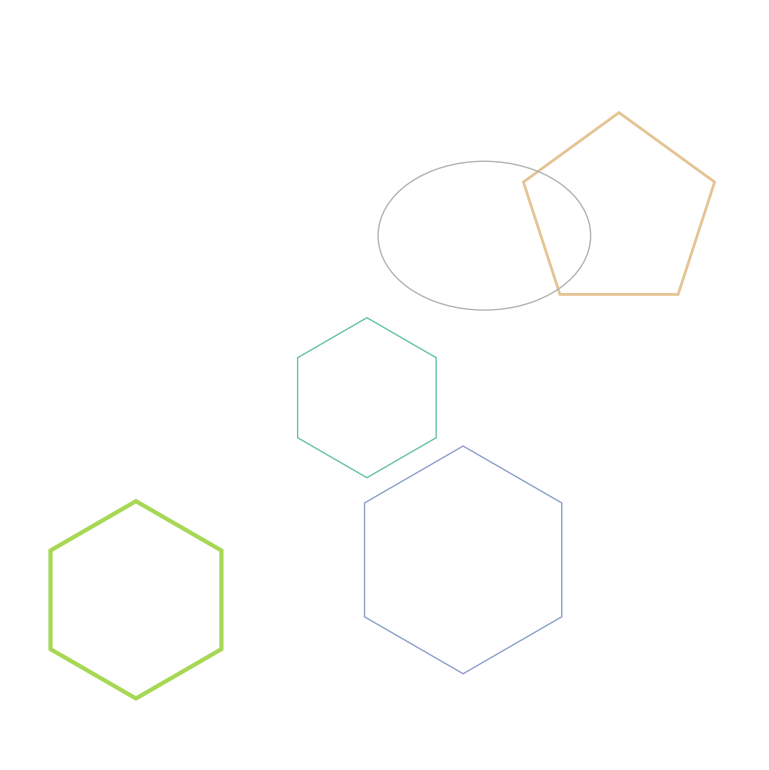[{"shape": "hexagon", "thickness": 0.5, "radius": 0.52, "center": [0.476, 0.483]}, {"shape": "hexagon", "thickness": 0.5, "radius": 0.74, "center": [0.601, 0.273]}, {"shape": "hexagon", "thickness": 1.5, "radius": 0.64, "center": [0.177, 0.221]}, {"shape": "pentagon", "thickness": 1, "radius": 0.65, "center": [0.804, 0.723]}, {"shape": "oval", "thickness": 0.5, "radius": 0.69, "center": [0.629, 0.694]}]